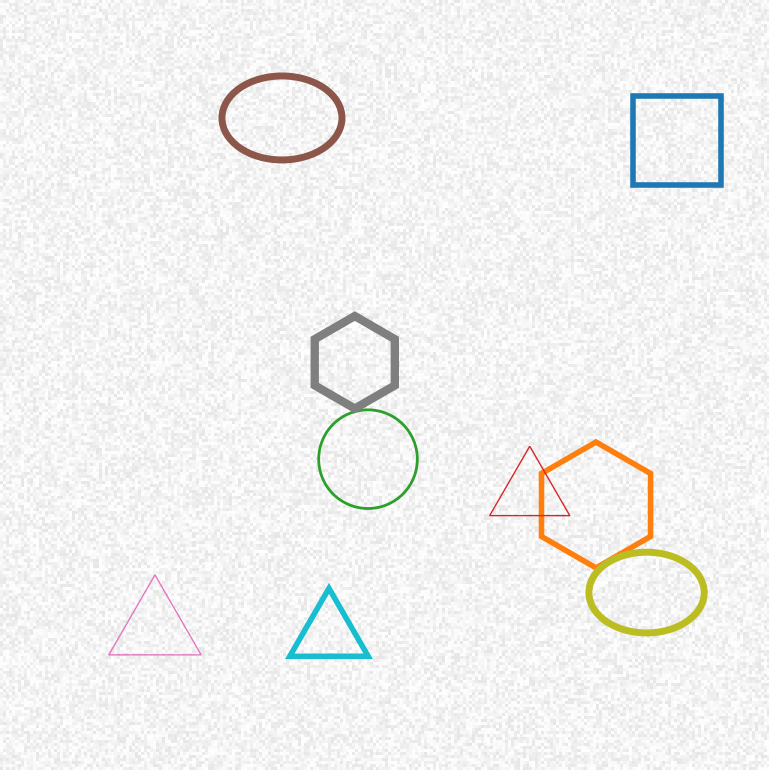[{"shape": "square", "thickness": 2, "radius": 0.29, "center": [0.879, 0.818]}, {"shape": "hexagon", "thickness": 2, "radius": 0.41, "center": [0.774, 0.344]}, {"shape": "circle", "thickness": 1, "radius": 0.32, "center": [0.478, 0.404]}, {"shape": "triangle", "thickness": 0.5, "radius": 0.3, "center": [0.688, 0.36]}, {"shape": "oval", "thickness": 2.5, "radius": 0.39, "center": [0.366, 0.847]}, {"shape": "triangle", "thickness": 0.5, "radius": 0.35, "center": [0.201, 0.184]}, {"shape": "hexagon", "thickness": 3, "radius": 0.3, "center": [0.461, 0.529]}, {"shape": "oval", "thickness": 2.5, "radius": 0.37, "center": [0.84, 0.23]}, {"shape": "triangle", "thickness": 2, "radius": 0.29, "center": [0.427, 0.177]}]